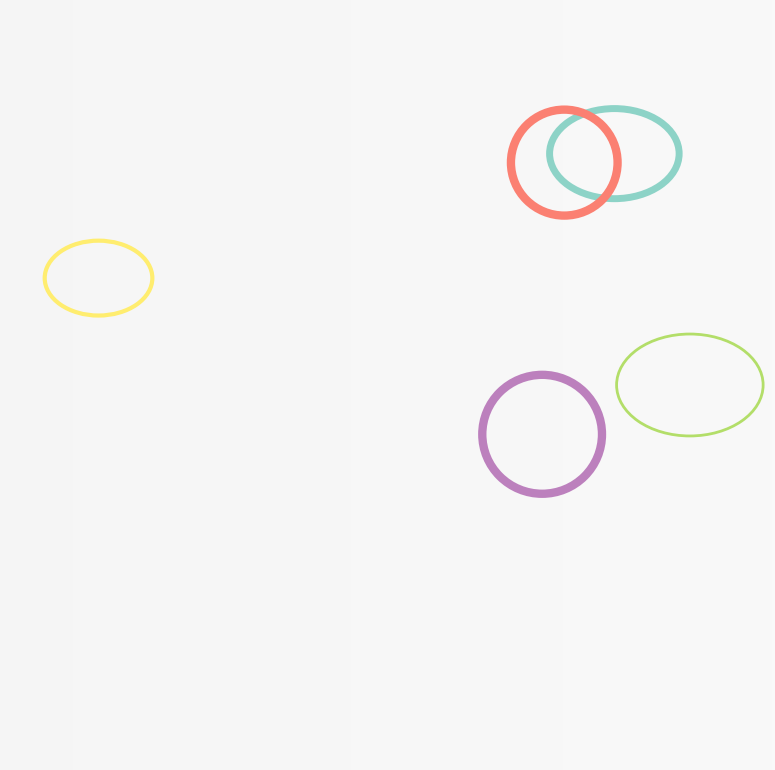[{"shape": "oval", "thickness": 2.5, "radius": 0.42, "center": [0.793, 0.8]}, {"shape": "circle", "thickness": 3, "radius": 0.34, "center": [0.728, 0.789]}, {"shape": "oval", "thickness": 1, "radius": 0.47, "center": [0.89, 0.5]}, {"shape": "circle", "thickness": 3, "radius": 0.39, "center": [0.7, 0.436]}, {"shape": "oval", "thickness": 1.5, "radius": 0.35, "center": [0.127, 0.639]}]